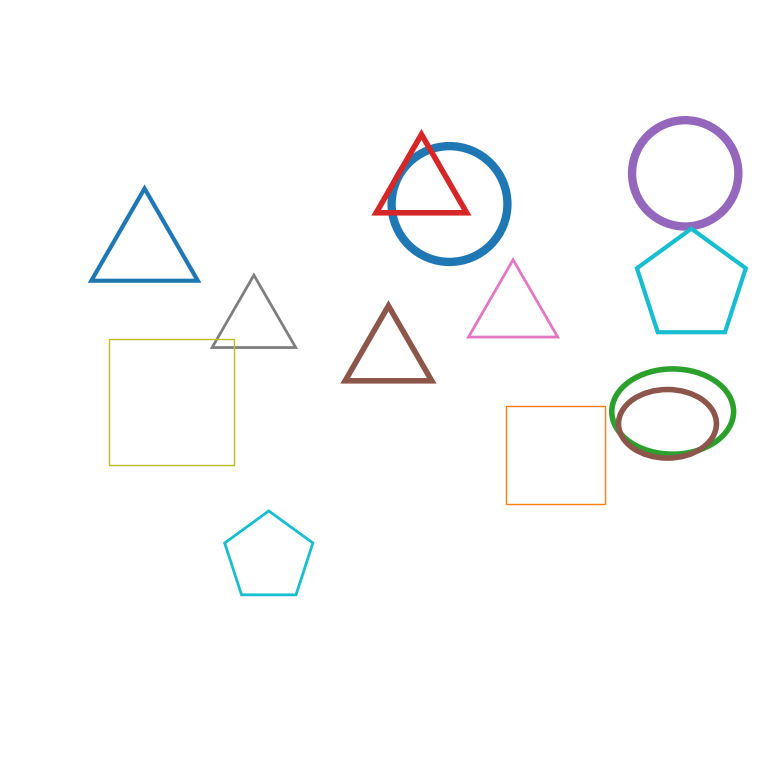[{"shape": "triangle", "thickness": 1.5, "radius": 0.4, "center": [0.188, 0.675]}, {"shape": "circle", "thickness": 3, "radius": 0.38, "center": [0.584, 0.735]}, {"shape": "square", "thickness": 0.5, "radius": 0.32, "center": [0.722, 0.409]}, {"shape": "oval", "thickness": 2, "radius": 0.4, "center": [0.874, 0.466]}, {"shape": "triangle", "thickness": 2, "radius": 0.34, "center": [0.547, 0.758]}, {"shape": "circle", "thickness": 3, "radius": 0.35, "center": [0.89, 0.775]}, {"shape": "oval", "thickness": 2, "radius": 0.32, "center": [0.867, 0.45]}, {"shape": "triangle", "thickness": 2, "radius": 0.32, "center": [0.504, 0.538]}, {"shape": "triangle", "thickness": 1, "radius": 0.33, "center": [0.666, 0.596]}, {"shape": "triangle", "thickness": 1, "radius": 0.31, "center": [0.33, 0.58]}, {"shape": "square", "thickness": 0.5, "radius": 0.41, "center": [0.223, 0.478]}, {"shape": "pentagon", "thickness": 1, "radius": 0.3, "center": [0.349, 0.276]}, {"shape": "pentagon", "thickness": 1.5, "radius": 0.37, "center": [0.898, 0.629]}]